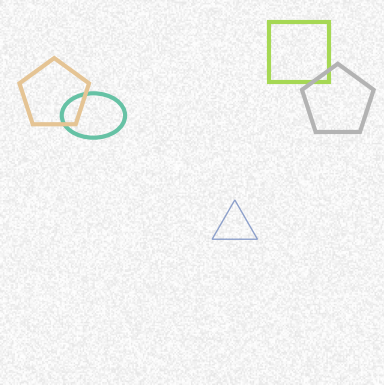[{"shape": "oval", "thickness": 3, "radius": 0.41, "center": [0.243, 0.7]}, {"shape": "triangle", "thickness": 1, "radius": 0.34, "center": [0.61, 0.413]}, {"shape": "square", "thickness": 3, "radius": 0.39, "center": [0.777, 0.865]}, {"shape": "pentagon", "thickness": 3, "radius": 0.48, "center": [0.141, 0.754]}, {"shape": "pentagon", "thickness": 3, "radius": 0.49, "center": [0.877, 0.736]}]